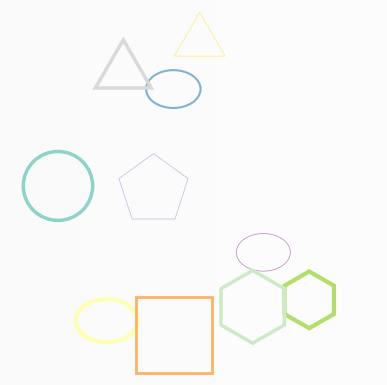[{"shape": "circle", "thickness": 2.5, "radius": 0.45, "center": [0.15, 0.517]}, {"shape": "oval", "thickness": 3, "radius": 0.4, "center": [0.275, 0.167]}, {"shape": "pentagon", "thickness": 0.5, "radius": 0.47, "center": [0.396, 0.507]}, {"shape": "oval", "thickness": 1.5, "radius": 0.35, "center": [0.447, 0.769]}, {"shape": "square", "thickness": 2, "radius": 0.49, "center": [0.449, 0.13]}, {"shape": "hexagon", "thickness": 3, "radius": 0.37, "center": [0.798, 0.221]}, {"shape": "triangle", "thickness": 2.5, "radius": 0.42, "center": [0.318, 0.813]}, {"shape": "oval", "thickness": 0.5, "radius": 0.35, "center": [0.68, 0.345]}, {"shape": "hexagon", "thickness": 2.5, "radius": 0.47, "center": [0.652, 0.203]}, {"shape": "triangle", "thickness": 0.5, "radius": 0.38, "center": [0.515, 0.892]}]